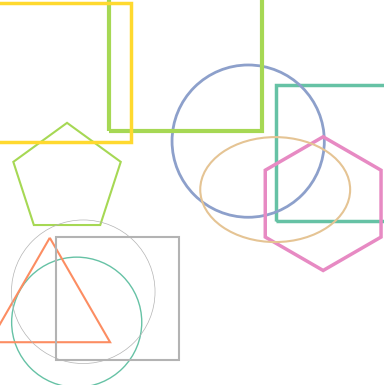[{"shape": "circle", "thickness": 1, "radius": 0.84, "center": [0.199, 0.163]}, {"shape": "square", "thickness": 2.5, "radius": 0.88, "center": [0.894, 0.604]}, {"shape": "triangle", "thickness": 1.5, "radius": 0.9, "center": [0.129, 0.202]}, {"shape": "circle", "thickness": 2, "radius": 0.99, "center": [0.645, 0.633]}, {"shape": "hexagon", "thickness": 2.5, "radius": 0.87, "center": [0.839, 0.471]}, {"shape": "pentagon", "thickness": 1.5, "radius": 0.73, "center": [0.174, 0.534]}, {"shape": "square", "thickness": 3, "radius": 1.0, "center": [0.482, 0.86]}, {"shape": "square", "thickness": 2.5, "radius": 0.9, "center": [0.159, 0.812]}, {"shape": "oval", "thickness": 1.5, "radius": 0.97, "center": [0.715, 0.508]}, {"shape": "square", "thickness": 1.5, "radius": 0.8, "center": [0.304, 0.224]}, {"shape": "circle", "thickness": 0.5, "radius": 0.93, "center": [0.216, 0.242]}]